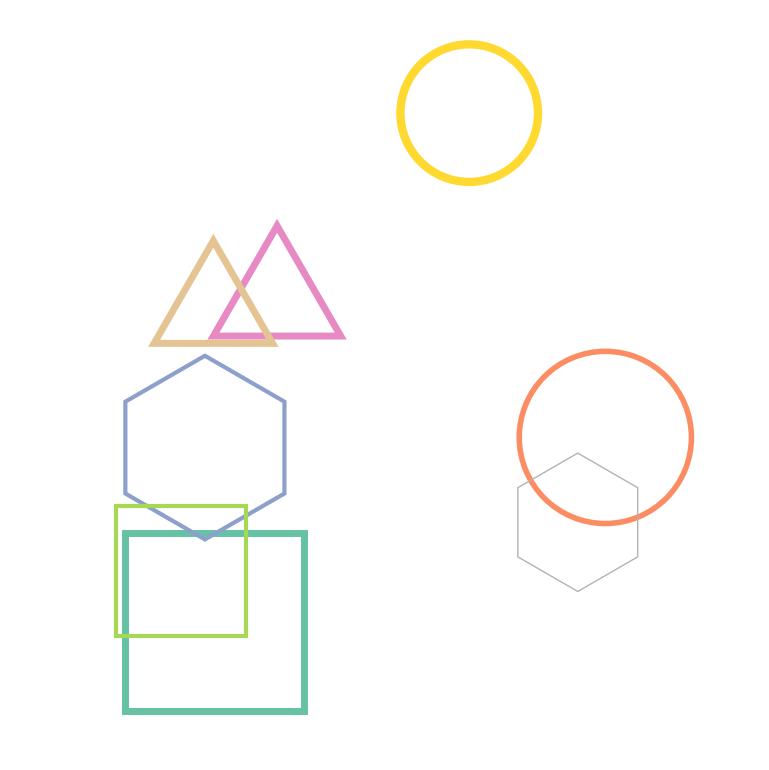[{"shape": "square", "thickness": 2.5, "radius": 0.58, "center": [0.278, 0.192]}, {"shape": "circle", "thickness": 2, "radius": 0.56, "center": [0.786, 0.432]}, {"shape": "hexagon", "thickness": 1.5, "radius": 0.6, "center": [0.266, 0.419]}, {"shape": "triangle", "thickness": 2.5, "radius": 0.48, "center": [0.36, 0.611]}, {"shape": "square", "thickness": 1.5, "radius": 0.42, "center": [0.235, 0.258]}, {"shape": "circle", "thickness": 3, "radius": 0.45, "center": [0.609, 0.853]}, {"shape": "triangle", "thickness": 2.5, "radius": 0.44, "center": [0.277, 0.599]}, {"shape": "hexagon", "thickness": 0.5, "radius": 0.45, "center": [0.75, 0.322]}]